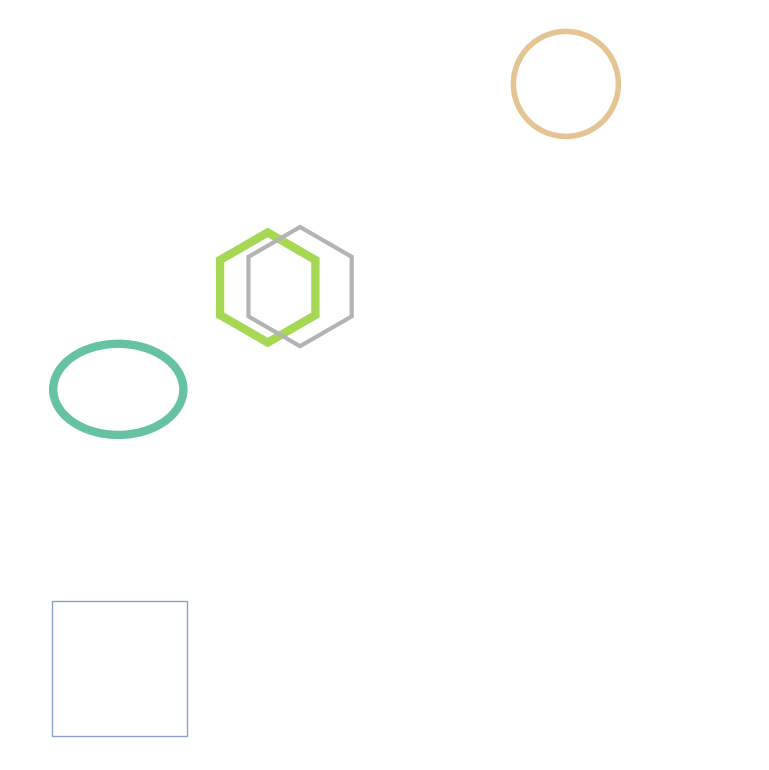[{"shape": "oval", "thickness": 3, "radius": 0.42, "center": [0.154, 0.494]}, {"shape": "square", "thickness": 0.5, "radius": 0.44, "center": [0.156, 0.132]}, {"shape": "hexagon", "thickness": 3, "radius": 0.36, "center": [0.348, 0.627]}, {"shape": "circle", "thickness": 2, "radius": 0.34, "center": [0.735, 0.891]}, {"shape": "hexagon", "thickness": 1.5, "radius": 0.39, "center": [0.39, 0.628]}]